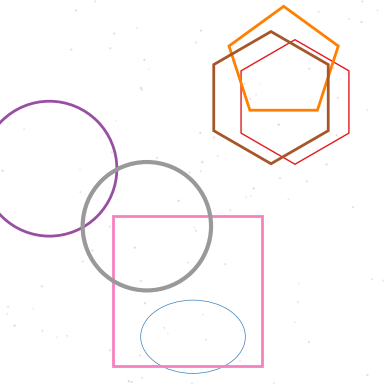[{"shape": "hexagon", "thickness": 1, "radius": 0.81, "center": [0.766, 0.735]}, {"shape": "oval", "thickness": 0.5, "radius": 0.68, "center": [0.501, 0.125]}, {"shape": "circle", "thickness": 2, "radius": 0.88, "center": [0.128, 0.562]}, {"shape": "pentagon", "thickness": 2, "radius": 0.75, "center": [0.737, 0.834]}, {"shape": "hexagon", "thickness": 2, "radius": 0.86, "center": [0.704, 0.746]}, {"shape": "square", "thickness": 2, "radius": 0.97, "center": [0.487, 0.245]}, {"shape": "circle", "thickness": 3, "radius": 0.83, "center": [0.381, 0.412]}]